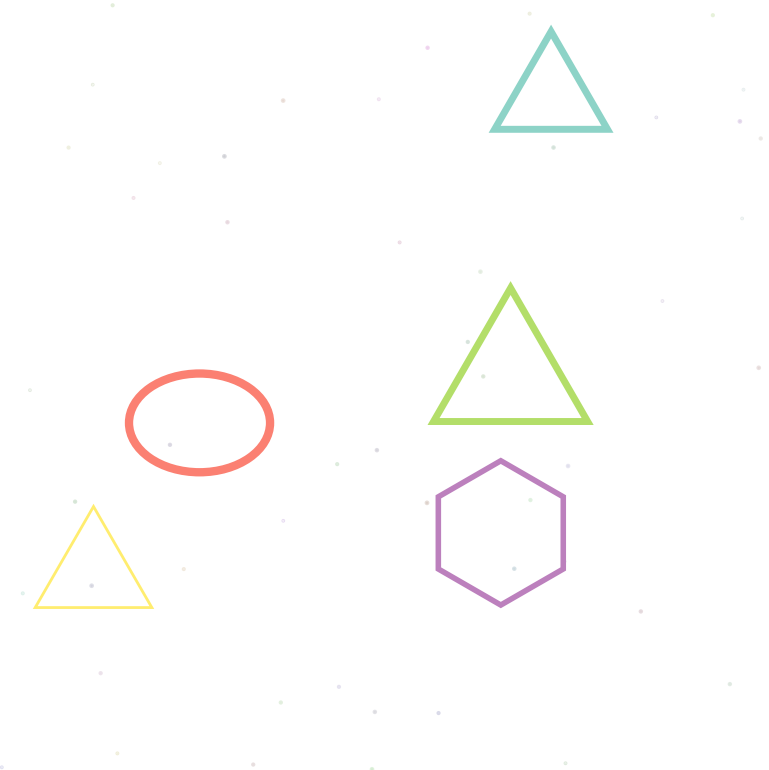[{"shape": "triangle", "thickness": 2.5, "radius": 0.42, "center": [0.716, 0.874]}, {"shape": "oval", "thickness": 3, "radius": 0.46, "center": [0.259, 0.451]}, {"shape": "triangle", "thickness": 2.5, "radius": 0.58, "center": [0.663, 0.51]}, {"shape": "hexagon", "thickness": 2, "radius": 0.47, "center": [0.65, 0.308]}, {"shape": "triangle", "thickness": 1, "radius": 0.44, "center": [0.121, 0.255]}]